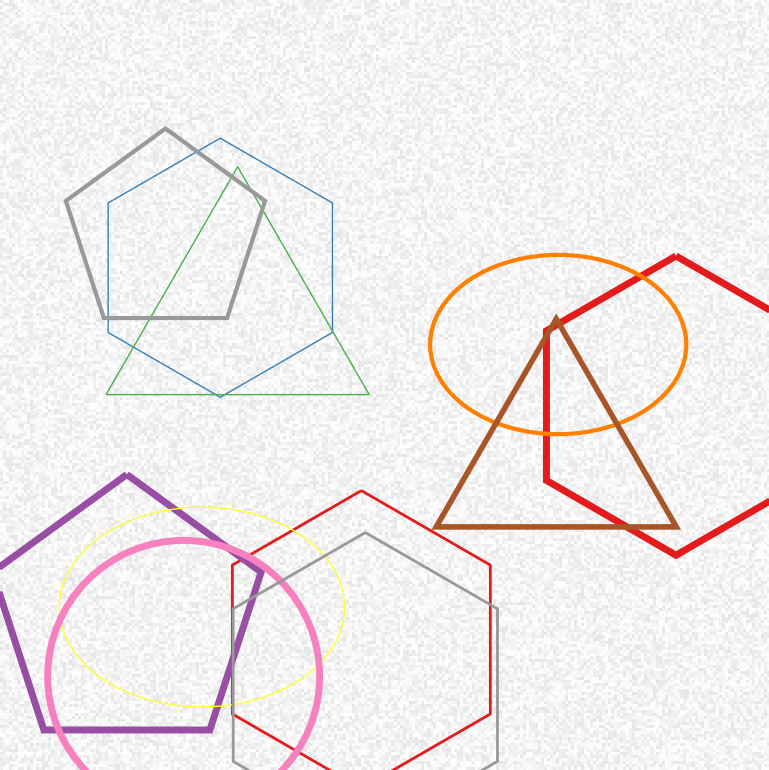[{"shape": "hexagon", "thickness": 1, "radius": 0.97, "center": [0.469, 0.169]}, {"shape": "hexagon", "thickness": 2.5, "radius": 0.97, "center": [0.878, 0.473]}, {"shape": "hexagon", "thickness": 0.5, "radius": 0.84, "center": [0.286, 0.652]}, {"shape": "triangle", "thickness": 0.5, "radius": 0.99, "center": [0.309, 0.586]}, {"shape": "pentagon", "thickness": 2.5, "radius": 0.92, "center": [0.165, 0.2]}, {"shape": "oval", "thickness": 1.5, "radius": 0.83, "center": [0.725, 0.553]}, {"shape": "oval", "thickness": 0.5, "radius": 0.93, "center": [0.262, 0.212]}, {"shape": "triangle", "thickness": 2, "radius": 0.9, "center": [0.722, 0.406]}, {"shape": "circle", "thickness": 2.5, "radius": 0.88, "center": [0.239, 0.122]}, {"shape": "hexagon", "thickness": 1, "radius": 0.99, "center": [0.474, 0.11]}, {"shape": "pentagon", "thickness": 1.5, "radius": 0.68, "center": [0.215, 0.697]}]